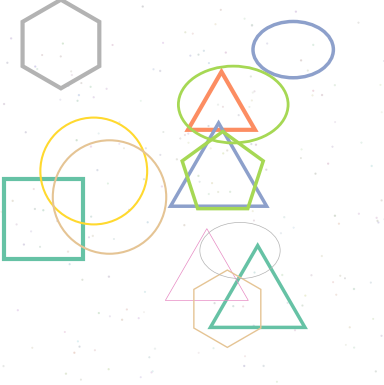[{"shape": "square", "thickness": 3, "radius": 0.52, "center": [0.113, 0.431]}, {"shape": "triangle", "thickness": 2.5, "radius": 0.71, "center": [0.669, 0.22]}, {"shape": "triangle", "thickness": 3, "radius": 0.5, "center": [0.575, 0.713]}, {"shape": "oval", "thickness": 2.5, "radius": 0.52, "center": [0.762, 0.871]}, {"shape": "triangle", "thickness": 2.5, "radius": 0.72, "center": [0.568, 0.536]}, {"shape": "triangle", "thickness": 0.5, "radius": 0.62, "center": [0.537, 0.282]}, {"shape": "oval", "thickness": 2, "radius": 0.71, "center": [0.606, 0.728]}, {"shape": "pentagon", "thickness": 2.5, "radius": 0.55, "center": [0.578, 0.548]}, {"shape": "circle", "thickness": 1.5, "radius": 0.69, "center": [0.244, 0.556]}, {"shape": "hexagon", "thickness": 1, "radius": 0.5, "center": [0.59, 0.198]}, {"shape": "circle", "thickness": 1.5, "radius": 0.74, "center": [0.284, 0.488]}, {"shape": "oval", "thickness": 0.5, "radius": 0.52, "center": [0.623, 0.349]}, {"shape": "hexagon", "thickness": 3, "radius": 0.58, "center": [0.158, 0.886]}]